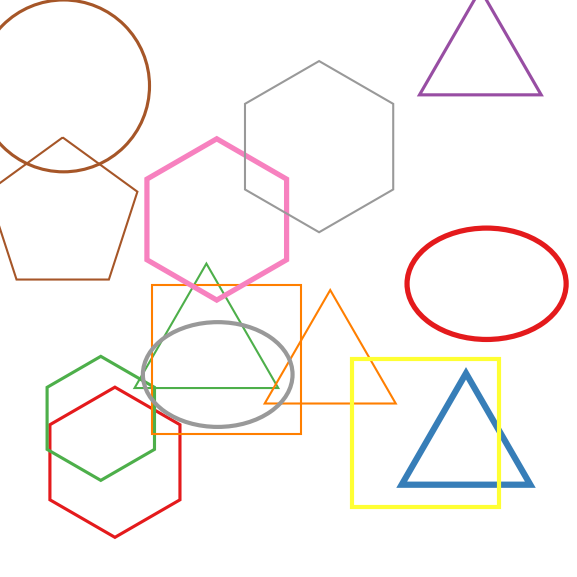[{"shape": "oval", "thickness": 2.5, "radius": 0.69, "center": [0.843, 0.508]}, {"shape": "hexagon", "thickness": 1.5, "radius": 0.65, "center": [0.199, 0.199]}, {"shape": "triangle", "thickness": 3, "radius": 0.64, "center": [0.807, 0.224]}, {"shape": "hexagon", "thickness": 1.5, "radius": 0.54, "center": [0.175, 0.275]}, {"shape": "triangle", "thickness": 1, "radius": 0.72, "center": [0.357, 0.399]}, {"shape": "triangle", "thickness": 1.5, "radius": 0.61, "center": [0.832, 0.896]}, {"shape": "triangle", "thickness": 1, "radius": 0.65, "center": [0.572, 0.366]}, {"shape": "square", "thickness": 1, "radius": 0.64, "center": [0.392, 0.376]}, {"shape": "square", "thickness": 2, "radius": 0.64, "center": [0.737, 0.249]}, {"shape": "circle", "thickness": 1.5, "radius": 0.74, "center": [0.11, 0.85]}, {"shape": "pentagon", "thickness": 1, "radius": 0.68, "center": [0.109, 0.625]}, {"shape": "hexagon", "thickness": 2.5, "radius": 0.7, "center": [0.375, 0.619]}, {"shape": "hexagon", "thickness": 1, "radius": 0.74, "center": [0.553, 0.745]}, {"shape": "oval", "thickness": 2, "radius": 0.65, "center": [0.377, 0.351]}]